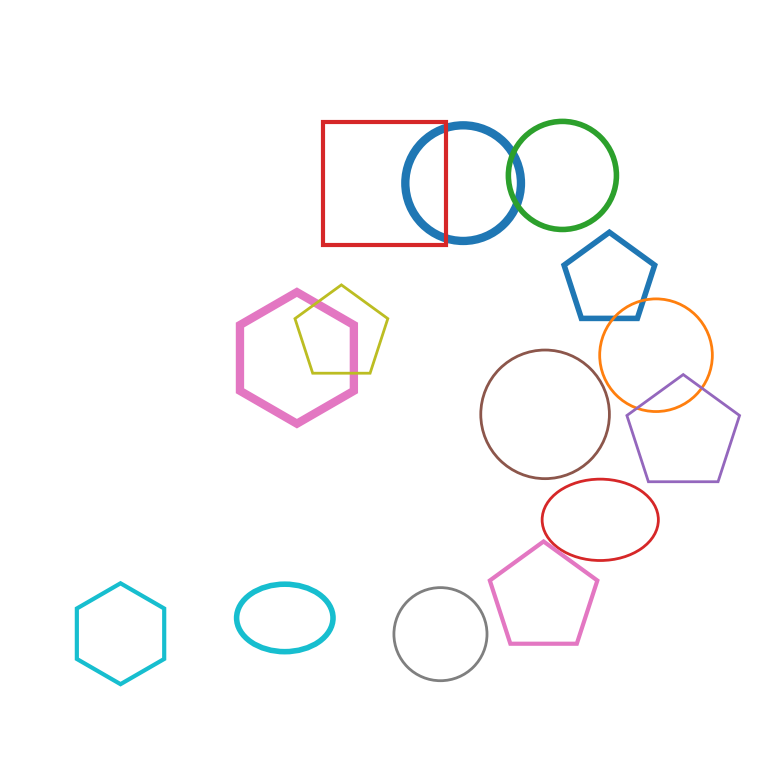[{"shape": "pentagon", "thickness": 2, "radius": 0.31, "center": [0.791, 0.637]}, {"shape": "circle", "thickness": 3, "radius": 0.38, "center": [0.601, 0.762]}, {"shape": "circle", "thickness": 1, "radius": 0.37, "center": [0.852, 0.539]}, {"shape": "circle", "thickness": 2, "radius": 0.35, "center": [0.73, 0.772]}, {"shape": "oval", "thickness": 1, "radius": 0.38, "center": [0.78, 0.325]}, {"shape": "square", "thickness": 1.5, "radius": 0.4, "center": [0.499, 0.762]}, {"shape": "pentagon", "thickness": 1, "radius": 0.38, "center": [0.887, 0.437]}, {"shape": "circle", "thickness": 1, "radius": 0.42, "center": [0.708, 0.462]}, {"shape": "hexagon", "thickness": 3, "radius": 0.43, "center": [0.386, 0.535]}, {"shape": "pentagon", "thickness": 1.5, "radius": 0.37, "center": [0.706, 0.223]}, {"shape": "circle", "thickness": 1, "radius": 0.3, "center": [0.572, 0.176]}, {"shape": "pentagon", "thickness": 1, "radius": 0.32, "center": [0.443, 0.567]}, {"shape": "hexagon", "thickness": 1.5, "radius": 0.33, "center": [0.157, 0.177]}, {"shape": "oval", "thickness": 2, "radius": 0.31, "center": [0.37, 0.197]}]